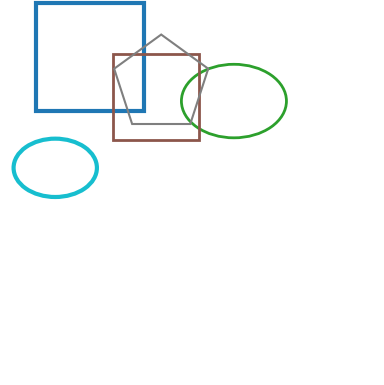[{"shape": "square", "thickness": 3, "radius": 0.7, "center": [0.233, 0.852]}, {"shape": "oval", "thickness": 2, "radius": 0.68, "center": [0.608, 0.738]}, {"shape": "square", "thickness": 2, "radius": 0.56, "center": [0.405, 0.747]}, {"shape": "pentagon", "thickness": 1.5, "radius": 0.64, "center": [0.419, 0.782]}, {"shape": "oval", "thickness": 3, "radius": 0.54, "center": [0.144, 0.564]}]